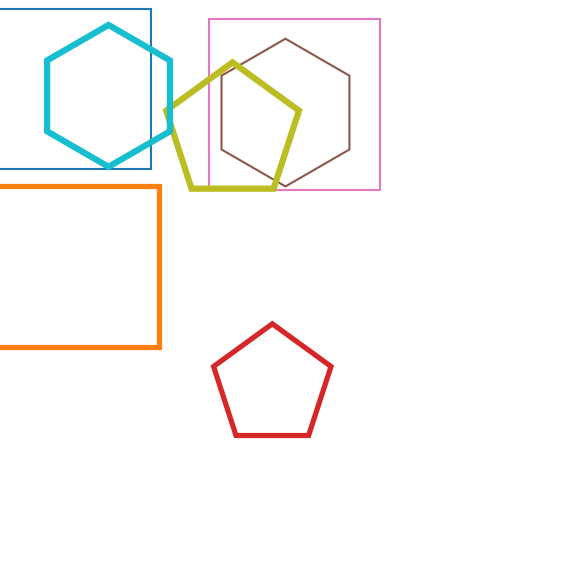[{"shape": "square", "thickness": 1, "radius": 0.69, "center": [0.124, 0.846]}, {"shape": "square", "thickness": 2.5, "radius": 0.7, "center": [0.135, 0.538]}, {"shape": "pentagon", "thickness": 2.5, "radius": 0.53, "center": [0.472, 0.332]}, {"shape": "hexagon", "thickness": 1, "radius": 0.64, "center": [0.494, 0.804]}, {"shape": "square", "thickness": 1, "radius": 0.74, "center": [0.51, 0.818]}, {"shape": "pentagon", "thickness": 3, "radius": 0.6, "center": [0.403, 0.77]}, {"shape": "hexagon", "thickness": 3, "radius": 0.61, "center": [0.188, 0.833]}]